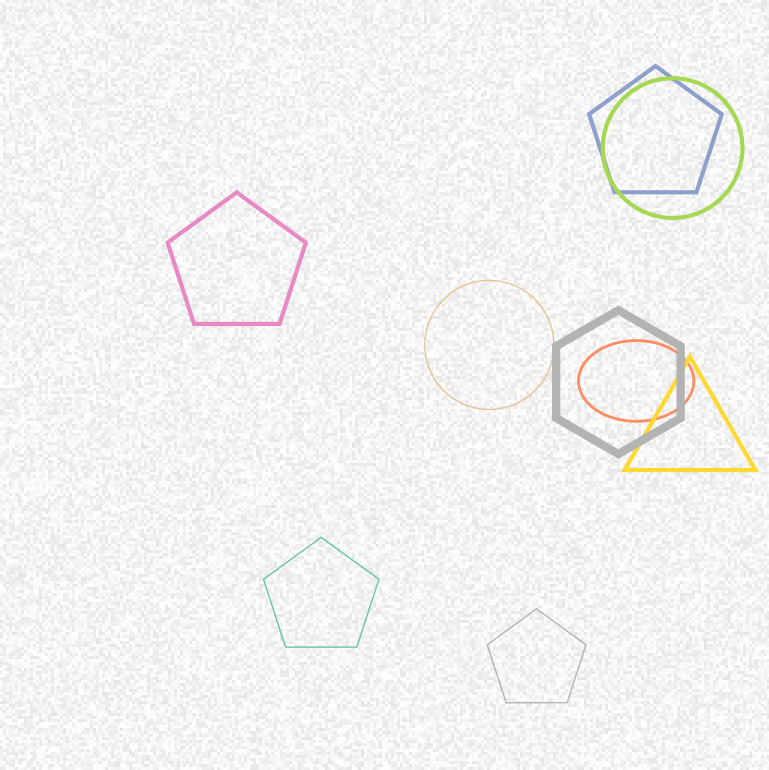[{"shape": "pentagon", "thickness": 0.5, "radius": 0.39, "center": [0.417, 0.223]}, {"shape": "oval", "thickness": 1, "radius": 0.37, "center": [0.826, 0.505]}, {"shape": "pentagon", "thickness": 1.5, "radius": 0.45, "center": [0.851, 0.824]}, {"shape": "pentagon", "thickness": 1.5, "radius": 0.47, "center": [0.307, 0.656]}, {"shape": "circle", "thickness": 1.5, "radius": 0.45, "center": [0.874, 0.808]}, {"shape": "triangle", "thickness": 1.5, "radius": 0.49, "center": [0.896, 0.439]}, {"shape": "circle", "thickness": 0.5, "radius": 0.42, "center": [0.635, 0.552]}, {"shape": "pentagon", "thickness": 0.5, "radius": 0.34, "center": [0.697, 0.142]}, {"shape": "hexagon", "thickness": 3, "radius": 0.47, "center": [0.803, 0.504]}]